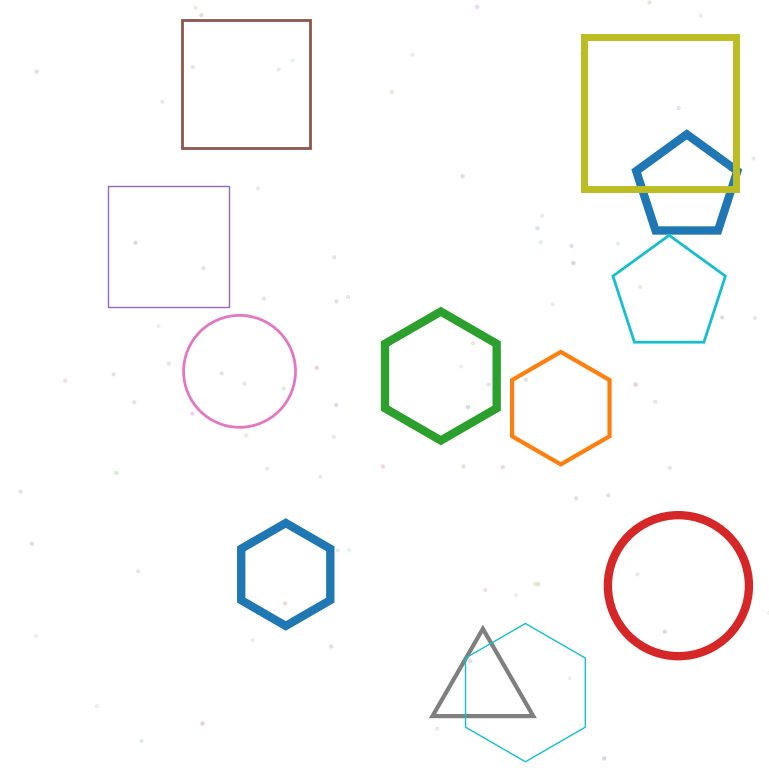[{"shape": "hexagon", "thickness": 3, "radius": 0.33, "center": [0.371, 0.254]}, {"shape": "pentagon", "thickness": 3, "radius": 0.35, "center": [0.892, 0.757]}, {"shape": "hexagon", "thickness": 1.5, "radius": 0.37, "center": [0.728, 0.47]}, {"shape": "hexagon", "thickness": 3, "radius": 0.42, "center": [0.573, 0.512]}, {"shape": "circle", "thickness": 3, "radius": 0.46, "center": [0.881, 0.239]}, {"shape": "square", "thickness": 0.5, "radius": 0.39, "center": [0.219, 0.68]}, {"shape": "square", "thickness": 1, "radius": 0.42, "center": [0.32, 0.891]}, {"shape": "circle", "thickness": 1, "radius": 0.36, "center": [0.311, 0.518]}, {"shape": "triangle", "thickness": 1.5, "radius": 0.38, "center": [0.627, 0.108]}, {"shape": "square", "thickness": 2.5, "radius": 0.49, "center": [0.857, 0.853]}, {"shape": "hexagon", "thickness": 0.5, "radius": 0.45, "center": [0.682, 0.1]}, {"shape": "pentagon", "thickness": 1, "radius": 0.38, "center": [0.869, 0.618]}]